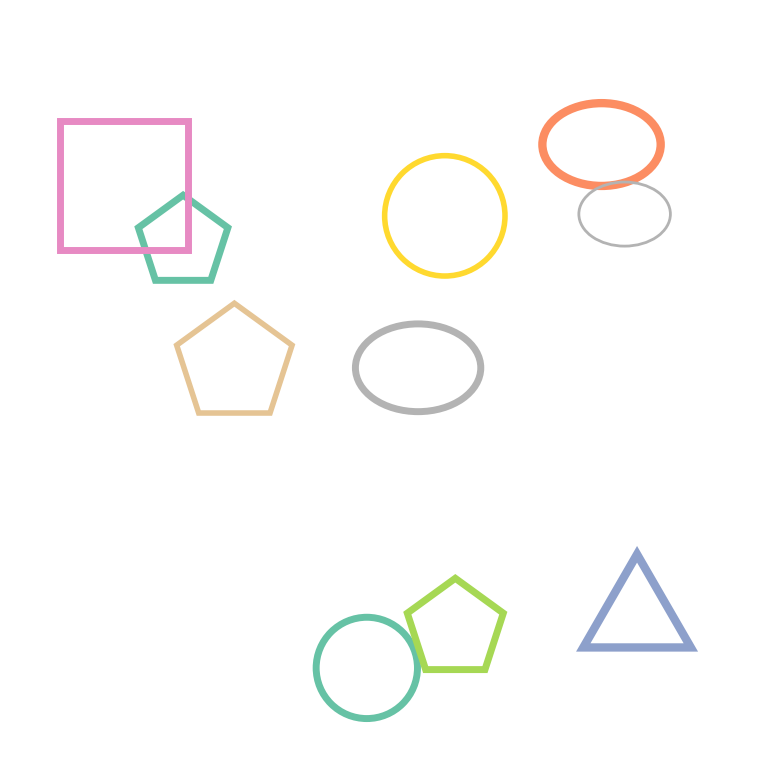[{"shape": "circle", "thickness": 2.5, "radius": 0.33, "center": [0.476, 0.133]}, {"shape": "pentagon", "thickness": 2.5, "radius": 0.31, "center": [0.238, 0.685]}, {"shape": "oval", "thickness": 3, "radius": 0.38, "center": [0.781, 0.812]}, {"shape": "triangle", "thickness": 3, "radius": 0.4, "center": [0.827, 0.199]}, {"shape": "square", "thickness": 2.5, "radius": 0.42, "center": [0.161, 0.759]}, {"shape": "pentagon", "thickness": 2.5, "radius": 0.33, "center": [0.591, 0.183]}, {"shape": "circle", "thickness": 2, "radius": 0.39, "center": [0.578, 0.72]}, {"shape": "pentagon", "thickness": 2, "radius": 0.39, "center": [0.304, 0.527]}, {"shape": "oval", "thickness": 2.5, "radius": 0.41, "center": [0.543, 0.522]}, {"shape": "oval", "thickness": 1, "radius": 0.3, "center": [0.811, 0.722]}]